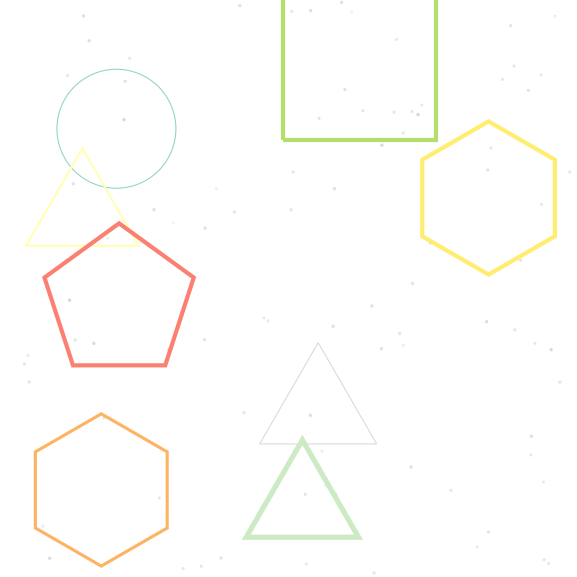[{"shape": "circle", "thickness": 0.5, "radius": 0.52, "center": [0.202, 0.776]}, {"shape": "triangle", "thickness": 1, "radius": 0.56, "center": [0.143, 0.63]}, {"shape": "pentagon", "thickness": 2, "radius": 0.68, "center": [0.206, 0.476]}, {"shape": "hexagon", "thickness": 1.5, "radius": 0.66, "center": [0.175, 0.151]}, {"shape": "square", "thickness": 2, "radius": 0.66, "center": [0.623, 0.889]}, {"shape": "triangle", "thickness": 0.5, "radius": 0.58, "center": [0.551, 0.289]}, {"shape": "triangle", "thickness": 2.5, "radius": 0.56, "center": [0.524, 0.125]}, {"shape": "hexagon", "thickness": 2, "radius": 0.66, "center": [0.846, 0.656]}]